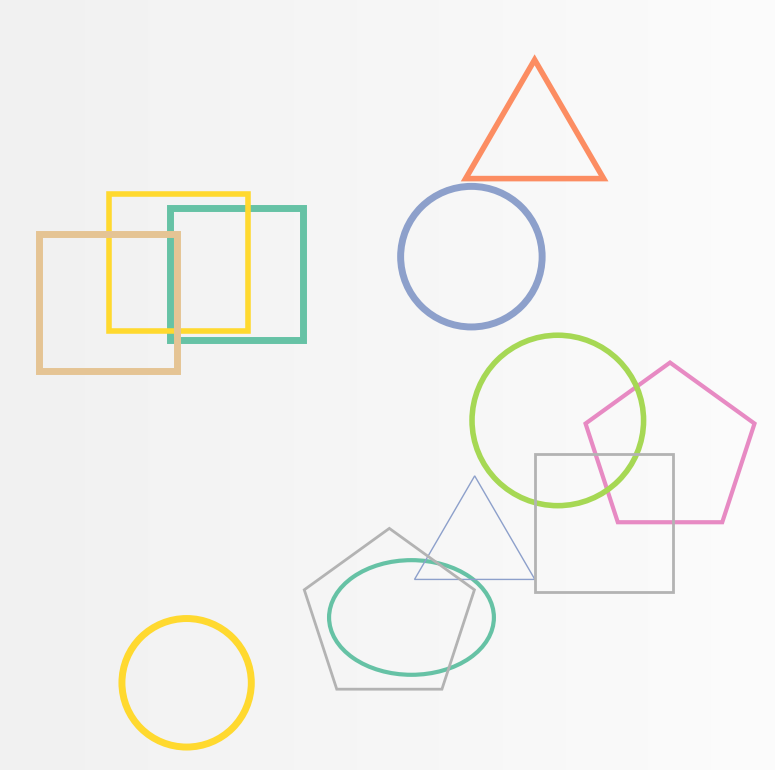[{"shape": "oval", "thickness": 1.5, "radius": 0.53, "center": [0.531, 0.198]}, {"shape": "square", "thickness": 2.5, "radius": 0.43, "center": [0.305, 0.644]}, {"shape": "triangle", "thickness": 2, "radius": 0.51, "center": [0.69, 0.819]}, {"shape": "triangle", "thickness": 0.5, "radius": 0.45, "center": [0.612, 0.292]}, {"shape": "circle", "thickness": 2.5, "radius": 0.46, "center": [0.608, 0.667]}, {"shape": "pentagon", "thickness": 1.5, "radius": 0.57, "center": [0.865, 0.415]}, {"shape": "circle", "thickness": 2, "radius": 0.55, "center": [0.72, 0.454]}, {"shape": "square", "thickness": 2, "radius": 0.45, "center": [0.23, 0.659]}, {"shape": "circle", "thickness": 2.5, "radius": 0.42, "center": [0.241, 0.113]}, {"shape": "square", "thickness": 2.5, "radius": 0.44, "center": [0.139, 0.607]}, {"shape": "square", "thickness": 1, "radius": 0.45, "center": [0.779, 0.321]}, {"shape": "pentagon", "thickness": 1, "radius": 0.58, "center": [0.502, 0.198]}]